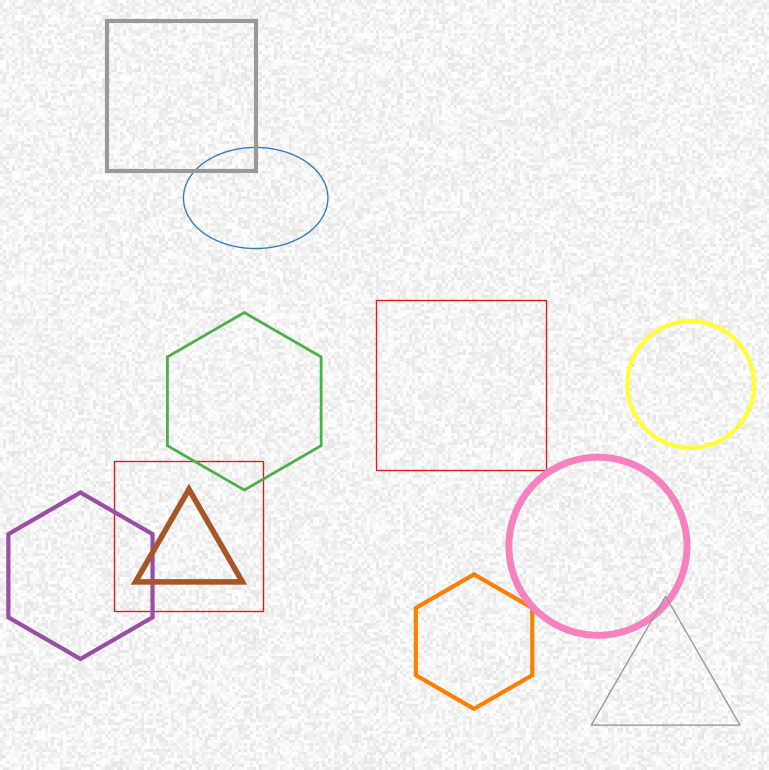[{"shape": "square", "thickness": 0.5, "radius": 0.55, "center": [0.599, 0.5]}, {"shape": "square", "thickness": 0.5, "radius": 0.49, "center": [0.245, 0.304]}, {"shape": "oval", "thickness": 0.5, "radius": 0.47, "center": [0.332, 0.743]}, {"shape": "hexagon", "thickness": 1, "radius": 0.58, "center": [0.317, 0.479]}, {"shape": "hexagon", "thickness": 1.5, "radius": 0.54, "center": [0.104, 0.252]}, {"shape": "hexagon", "thickness": 1.5, "radius": 0.44, "center": [0.616, 0.167]}, {"shape": "circle", "thickness": 1.5, "radius": 0.41, "center": [0.897, 0.501]}, {"shape": "triangle", "thickness": 2, "radius": 0.4, "center": [0.245, 0.284]}, {"shape": "circle", "thickness": 2.5, "radius": 0.58, "center": [0.777, 0.291]}, {"shape": "triangle", "thickness": 0.5, "radius": 0.56, "center": [0.864, 0.114]}, {"shape": "square", "thickness": 1.5, "radius": 0.49, "center": [0.236, 0.876]}]